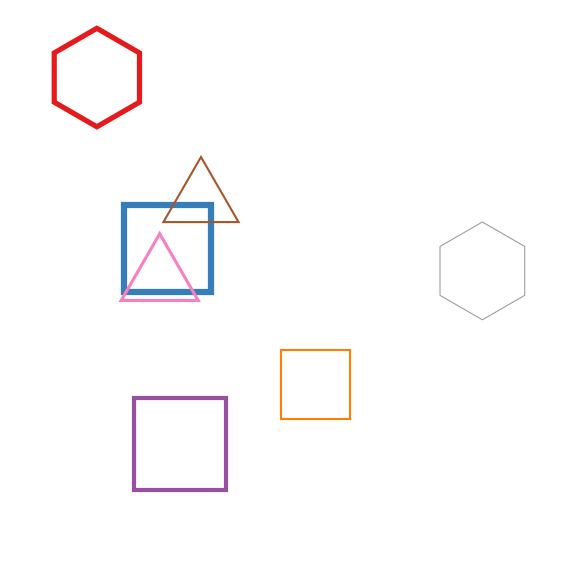[{"shape": "hexagon", "thickness": 2.5, "radius": 0.43, "center": [0.168, 0.865]}, {"shape": "square", "thickness": 3, "radius": 0.38, "center": [0.291, 0.569]}, {"shape": "square", "thickness": 2, "radius": 0.4, "center": [0.311, 0.23]}, {"shape": "square", "thickness": 1, "radius": 0.3, "center": [0.546, 0.333]}, {"shape": "triangle", "thickness": 1, "radius": 0.38, "center": [0.348, 0.652]}, {"shape": "triangle", "thickness": 1.5, "radius": 0.38, "center": [0.277, 0.517]}, {"shape": "hexagon", "thickness": 0.5, "radius": 0.42, "center": [0.835, 0.53]}]